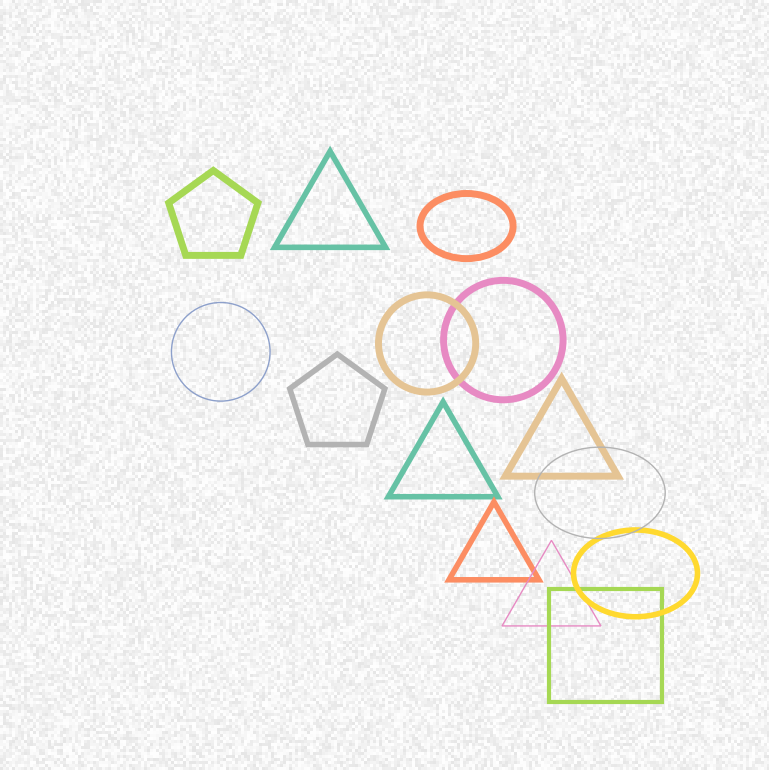[{"shape": "triangle", "thickness": 2, "radius": 0.42, "center": [0.429, 0.72]}, {"shape": "triangle", "thickness": 2, "radius": 0.41, "center": [0.575, 0.396]}, {"shape": "triangle", "thickness": 2, "radius": 0.34, "center": [0.642, 0.281]}, {"shape": "oval", "thickness": 2.5, "radius": 0.3, "center": [0.606, 0.706]}, {"shape": "circle", "thickness": 0.5, "radius": 0.32, "center": [0.287, 0.543]}, {"shape": "circle", "thickness": 2.5, "radius": 0.39, "center": [0.654, 0.558]}, {"shape": "triangle", "thickness": 0.5, "radius": 0.37, "center": [0.716, 0.224]}, {"shape": "square", "thickness": 1.5, "radius": 0.36, "center": [0.786, 0.162]}, {"shape": "pentagon", "thickness": 2.5, "radius": 0.3, "center": [0.277, 0.718]}, {"shape": "oval", "thickness": 2, "radius": 0.4, "center": [0.825, 0.255]}, {"shape": "circle", "thickness": 2.5, "radius": 0.32, "center": [0.555, 0.554]}, {"shape": "triangle", "thickness": 2.5, "radius": 0.42, "center": [0.729, 0.424]}, {"shape": "oval", "thickness": 0.5, "radius": 0.42, "center": [0.779, 0.36]}, {"shape": "pentagon", "thickness": 2, "radius": 0.32, "center": [0.438, 0.475]}]